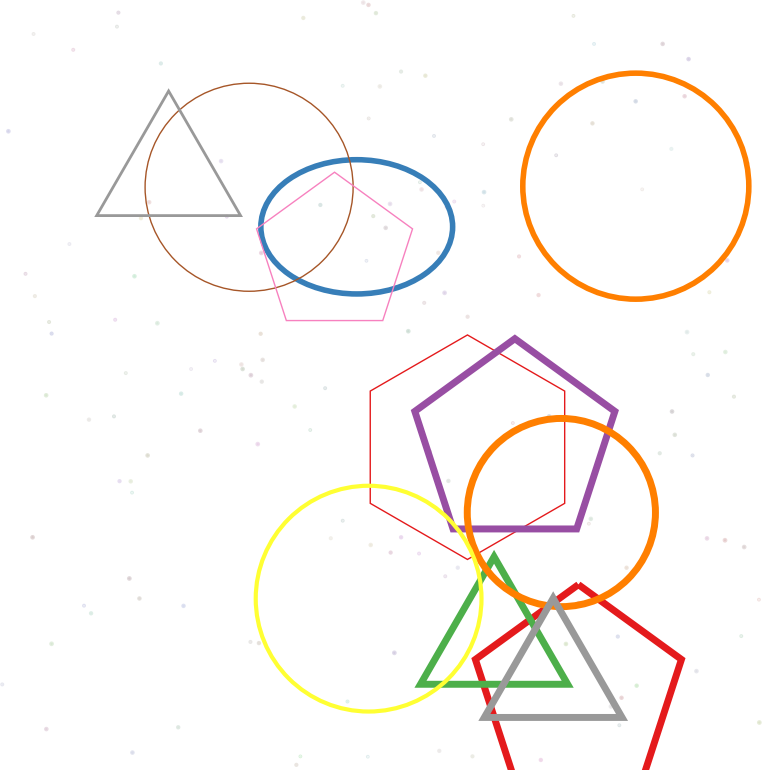[{"shape": "hexagon", "thickness": 0.5, "radius": 0.73, "center": [0.607, 0.419]}, {"shape": "pentagon", "thickness": 2.5, "radius": 0.7, "center": [0.751, 0.1]}, {"shape": "oval", "thickness": 2, "radius": 0.62, "center": [0.463, 0.705]}, {"shape": "triangle", "thickness": 2.5, "radius": 0.55, "center": [0.642, 0.167]}, {"shape": "pentagon", "thickness": 2.5, "radius": 0.68, "center": [0.669, 0.424]}, {"shape": "circle", "thickness": 2, "radius": 0.73, "center": [0.826, 0.758]}, {"shape": "circle", "thickness": 2.5, "radius": 0.61, "center": [0.729, 0.334]}, {"shape": "circle", "thickness": 1.5, "radius": 0.73, "center": [0.479, 0.223]}, {"shape": "circle", "thickness": 0.5, "radius": 0.68, "center": [0.324, 0.757]}, {"shape": "pentagon", "thickness": 0.5, "radius": 0.53, "center": [0.434, 0.67]}, {"shape": "triangle", "thickness": 2.5, "radius": 0.52, "center": [0.718, 0.12]}, {"shape": "triangle", "thickness": 1, "radius": 0.54, "center": [0.219, 0.774]}]